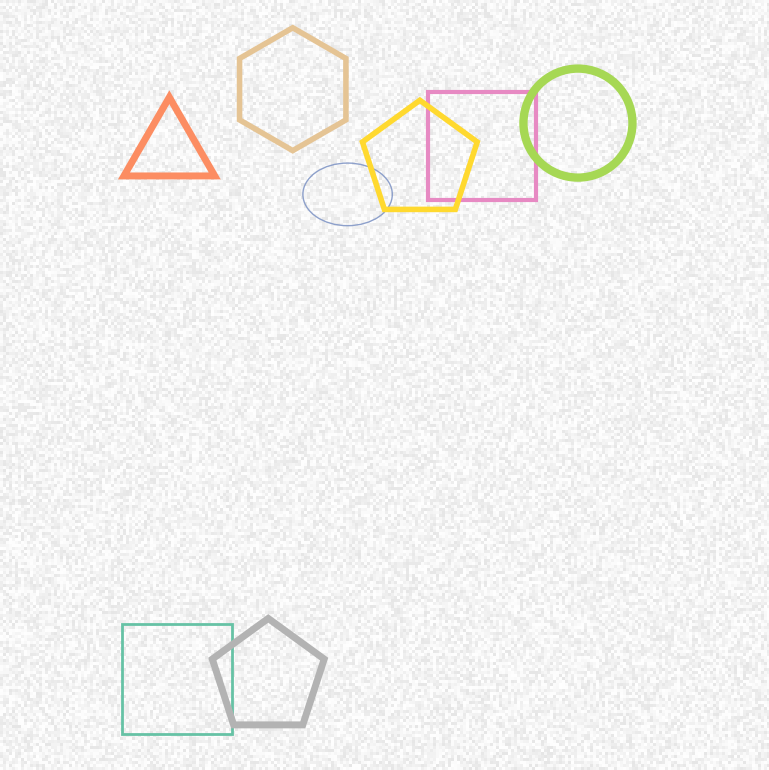[{"shape": "square", "thickness": 1, "radius": 0.36, "center": [0.23, 0.118]}, {"shape": "triangle", "thickness": 2.5, "radius": 0.34, "center": [0.22, 0.806]}, {"shape": "oval", "thickness": 0.5, "radius": 0.29, "center": [0.451, 0.748]}, {"shape": "square", "thickness": 1.5, "radius": 0.35, "center": [0.626, 0.81]}, {"shape": "circle", "thickness": 3, "radius": 0.35, "center": [0.751, 0.84]}, {"shape": "pentagon", "thickness": 2, "radius": 0.39, "center": [0.545, 0.791]}, {"shape": "hexagon", "thickness": 2, "radius": 0.4, "center": [0.38, 0.884]}, {"shape": "pentagon", "thickness": 2.5, "radius": 0.38, "center": [0.348, 0.12]}]